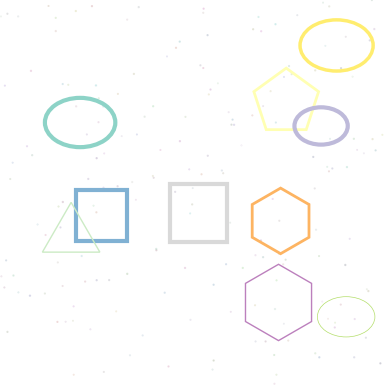[{"shape": "oval", "thickness": 3, "radius": 0.46, "center": [0.208, 0.682]}, {"shape": "pentagon", "thickness": 2, "radius": 0.44, "center": [0.743, 0.735]}, {"shape": "oval", "thickness": 3, "radius": 0.35, "center": [0.834, 0.673]}, {"shape": "square", "thickness": 3, "radius": 0.33, "center": [0.263, 0.44]}, {"shape": "hexagon", "thickness": 2, "radius": 0.43, "center": [0.729, 0.426]}, {"shape": "oval", "thickness": 0.5, "radius": 0.37, "center": [0.899, 0.177]}, {"shape": "square", "thickness": 3, "radius": 0.37, "center": [0.516, 0.447]}, {"shape": "hexagon", "thickness": 1, "radius": 0.5, "center": [0.723, 0.214]}, {"shape": "triangle", "thickness": 1, "radius": 0.43, "center": [0.185, 0.388]}, {"shape": "oval", "thickness": 2.5, "radius": 0.47, "center": [0.874, 0.882]}]